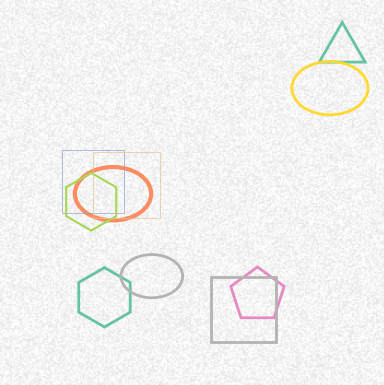[{"shape": "triangle", "thickness": 2, "radius": 0.34, "center": [0.889, 0.873]}, {"shape": "hexagon", "thickness": 2, "radius": 0.39, "center": [0.271, 0.228]}, {"shape": "oval", "thickness": 3, "radius": 0.5, "center": [0.294, 0.497]}, {"shape": "square", "thickness": 0.5, "radius": 0.41, "center": [0.242, 0.53]}, {"shape": "pentagon", "thickness": 2, "radius": 0.36, "center": [0.669, 0.234]}, {"shape": "hexagon", "thickness": 1.5, "radius": 0.38, "center": [0.237, 0.476]}, {"shape": "oval", "thickness": 2, "radius": 0.49, "center": [0.857, 0.771]}, {"shape": "square", "thickness": 0.5, "radius": 0.43, "center": [0.328, 0.519]}, {"shape": "square", "thickness": 2, "radius": 0.42, "center": [0.633, 0.196]}, {"shape": "oval", "thickness": 2, "radius": 0.4, "center": [0.394, 0.283]}]